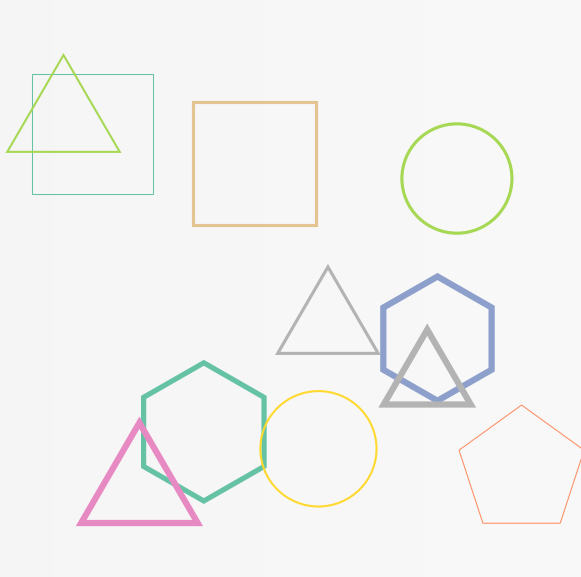[{"shape": "square", "thickness": 0.5, "radius": 0.52, "center": [0.16, 0.767]}, {"shape": "hexagon", "thickness": 2.5, "radius": 0.6, "center": [0.351, 0.251]}, {"shape": "pentagon", "thickness": 0.5, "radius": 0.57, "center": [0.897, 0.185]}, {"shape": "hexagon", "thickness": 3, "radius": 0.54, "center": [0.753, 0.413]}, {"shape": "triangle", "thickness": 3, "radius": 0.58, "center": [0.24, 0.151]}, {"shape": "circle", "thickness": 1.5, "radius": 0.47, "center": [0.786, 0.69]}, {"shape": "triangle", "thickness": 1, "radius": 0.56, "center": [0.109, 0.792]}, {"shape": "circle", "thickness": 1, "radius": 0.5, "center": [0.548, 0.222]}, {"shape": "square", "thickness": 1.5, "radius": 0.53, "center": [0.438, 0.716]}, {"shape": "triangle", "thickness": 1.5, "radius": 0.5, "center": [0.564, 0.437]}, {"shape": "triangle", "thickness": 3, "radius": 0.43, "center": [0.735, 0.342]}]